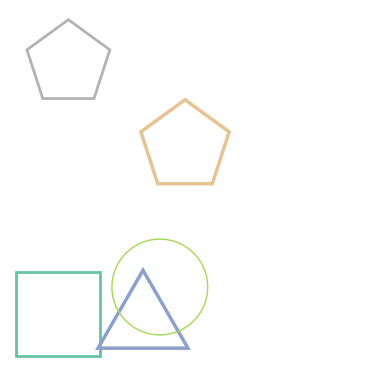[{"shape": "square", "thickness": 2, "radius": 0.55, "center": [0.152, 0.184]}, {"shape": "triangle", "thickness": 2.5, "radius": 0.67, "center": [0.371, 0.163]}, {"shape": "circle", "thickness": 1, "radius": 0.62, "center": [0.415, 0.255]}, {"shape": "pentagon", "thickness": 2.5, "radius": 0.6, "center": [0.481, 0.62]}, {"shape": "pentagon", "thickness": 2, "radius": 0.57, "center": [0.178, 0.836]}]